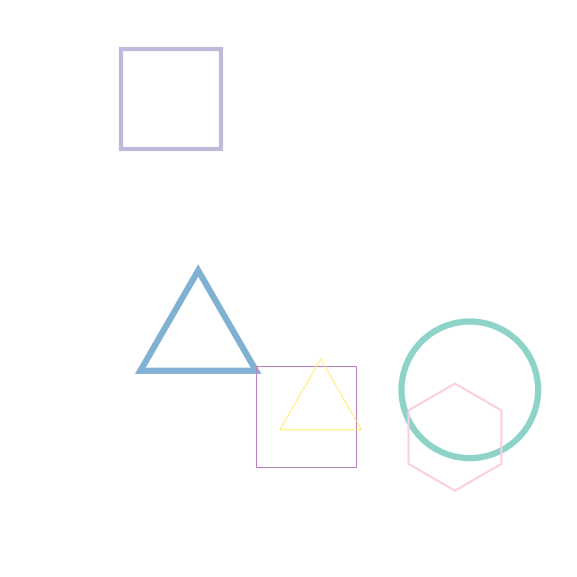[{"shape": "circle", "thickness": 3, "radius": 0.59, "center": [0.814, 0.324]}, {"shape": "square", "thickness": 2, "radius": 0.43, "center": [0.297, 0.828]}, {"shape": "triangle", "thickness": 3, "radius": 0.58, "center": [0.343, 0.415]}, {"shape": "hexagon", "thickness": 1, "radius": 0.46, "center": [0.788, 0.242]}, {"shape": "square", "thickness": 0.5, "radius": 0.44, "center": [0.53, 0.278]}, {"shape": "triangle", "thickness": 0.5, "radius": 0.41, "center": [0.555, 0.296]}]